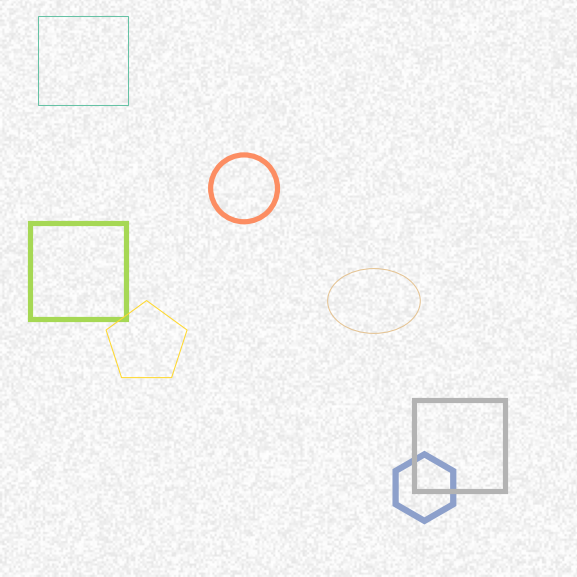[{"shape": "square", "thickness": 0.5, "radius": 0.39, "center": [0.144, 0.895]}, {"shape": "circle", "thickness": 2.5, "radius": 0.29, "center": [0.423, 0.673]}, {"shape": "hexagon", "thickness": 3, "radius": 0.29, "center": [0.735, 0.155]}, {"shape": "square", "thickness": 2.5, "radius": 0.42, "center": [0.135, 0.53]}, {"shape": "pentagon", "thickness": 0.5, "radius": 0.37, "center": [0.254, 0.405]}, {"shape": "oval", "thickness": 0.5, "radius": 0.4, "center": [0.648, 0.478]}, {"shape": "square", "thickness": 2.5, "radius": 0.39, "center": [0.796, 0.228]}]